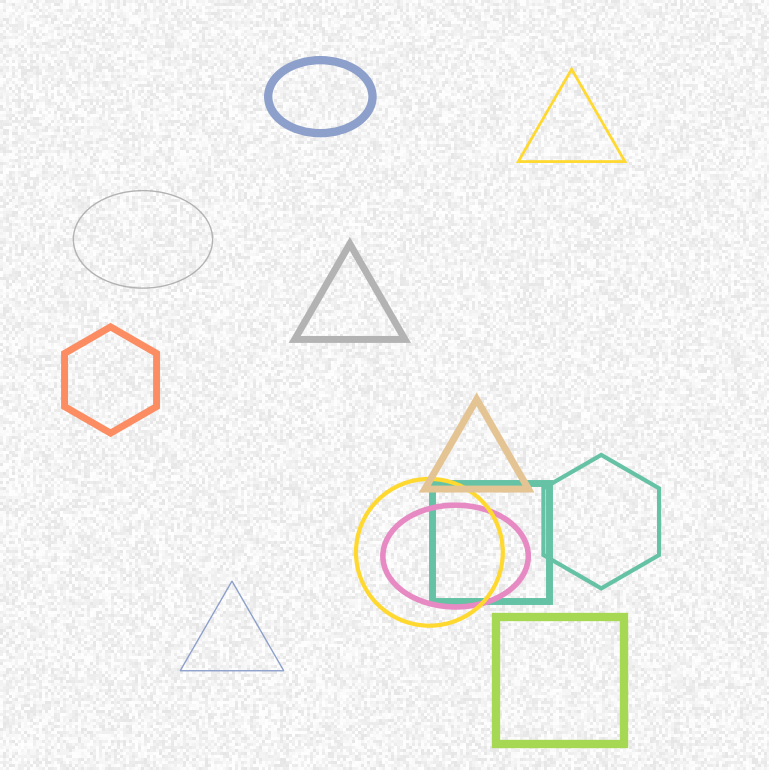[{"shape": "square", "thickness": 2.5, "radius": 0.38, "center": [0.637, 0.296]}, {"shape": "hexagon", "thickness": 1.5, "radius": 0.43, "center": [0.781, 0.323]}, {"shape": "hexagon", "thickness": 2.5, "radius": 0.34, "center": [0.144, 0.507]}, {"shape": "triangle", "thickness": 0.5, "radius": 0.39, "center": [0.301, 0.168]}, {"shape": "oval", "thickness": 3, "radius": 0.34, "center": [0.416, 0.874]}, {"shape": "oval", "thickness": 2, "radius": 0.47, "center": [0.592, 0.278]}, {"shape": "square", "thickness": 3, "radius": 0.41, "center": [0.727, 0.117]}, {"shape": "circle", "thickness": 1.5, "radius": 0.48, "center": [0.558, 0.283]}, {"shape": "triangle", "thickness": 1, "radius": 0.4, "center": [0.742, 0.83]}, {"shape": "triangle", "thickness": 2.5, "radius": 0.39, "center": [0.619, 0.404]}, {"shape": "triangle", "thickness": 2.5, "radius": 0.41, "center": [0.454, 0.601]}, {"shape": "oval", "thickness": 0.5, "radius": 0.45, "center": [0.186, 0.689]}]